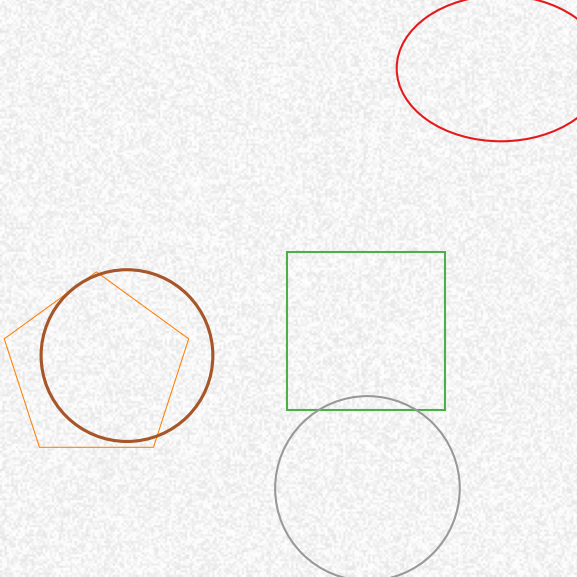[{"shape": "oval", "thickness": 1, "radius": 0.9, "center": [0.867, 0.881]}, {"shape": "square", "thickness": 1, "radius": 0.68, "center": [0.634, 0.426]}, {"shape": "pentagon", "thickness": 0.5, "radius": 0.84, "center": [0.167, 0.36]}, {"shape": "circle", "thickness": 1.5, "radius": 0.74, "center": [0.22, 0.383]}, {"shape": "circle", "thickness": 1, "radius": 0.8, "center": [0.636, 0.153]}]